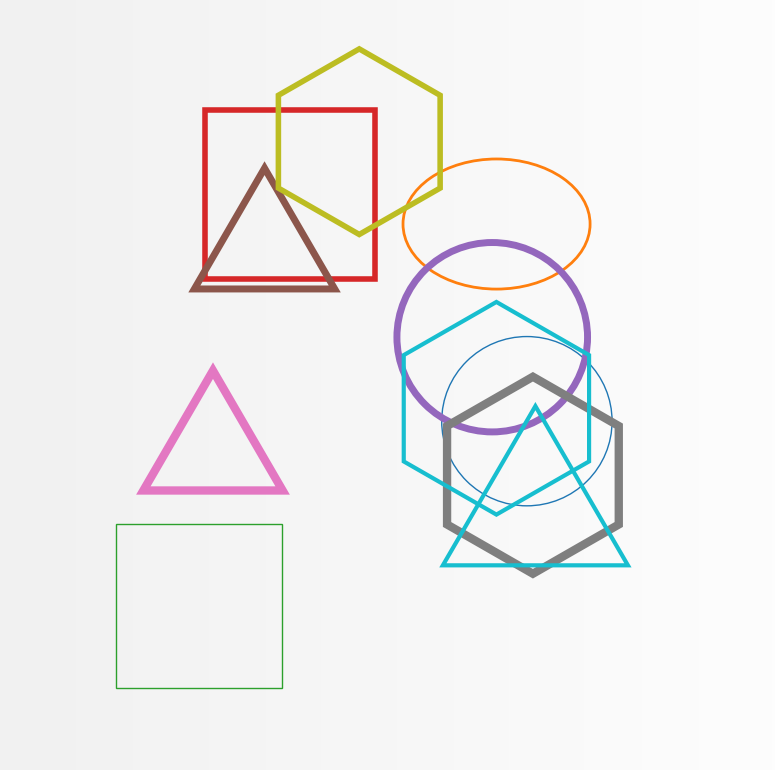[{"shape": "circle", "thickness": 0.5, "radius": 0.55, "center": [0.68, 0.453]}, {"shape": "oval", "thickness": 1, "radius": 0.6, "center": [0.641, 0.709]}, {"shape": "square", "thickness": 0.5, "radius": 0.53, "center": [0.257, 0.213]}, {"shape": "square", "thickness": 2, "radius": 0.55, "center": [0.374, 0.747]}, {"shape": "circle", "thickness": 2.5, "radius": 0.61, "center": [0.635, 0.562]}, {"shape": "triangle", "thickness": 2.5, "radius": 0.52, "center": [0.341, 0.677]}, {"shape": "triangle", "thickness": 3, "radius": 0.52, "center": [0.275, 0.415]}, {"shape": "hexagon", "thickness": 3, "radius": 0.64, "center": [0.688, 0.383]}, {"shape": "hexagon", "thickness": 2, "radius": 0.6, "center": [0.464, 0.816]}, {"shape": "hexagon", "thickness": 1.5, "radius": 0.69, "center": [0.641, 0.47]}, {"shape": "triangle", "thickness": 1.5, "radius": 0.69, "center": [0.691, 0.335]}]